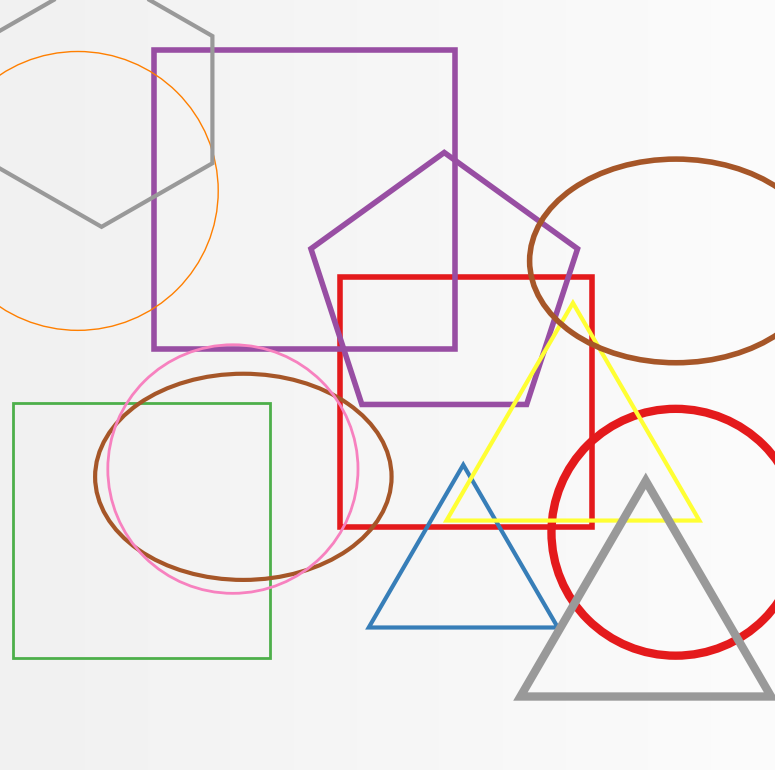[{"shape": "circle", "thickness": 3, "radius": 0.8, "center": [0.872, 0.309]}, {"shape": "square", "thickness": 2, "radius": 0.81, "center": [0.601, 0.478]}, {"shape": "triangle", "thickness": 1.5, "radius": 0.7, "center": [0.598, 0.255]}, {"shape": "square", "thickness": 1, "radius": 0.83, "center": [0.182, 0.311]}, {"shape": "square", "thickness": 2, "radius": 0.97, "center": [0.392, 0.741]}, {"shape": "pentagon", "thickness": 2, "radius": 0.9, "center": [0.573, 0.621]}, {"shape": "circle", "thickness": 0.5, "radius": 0.91, "center": [0.1, 0.752]}, {"shape": "triangle", "thickness": 1.5, "radius": 0.94, "center": [0.739, 0.418]}, {"shape": "oval", "thickness": 1.5, "radius": 0.96, "center": [0.314, 0.381]}, {"shape": "oval", "thickness": 2, "radius": 0.94, "center": [0.872, 0.661]}, {"shape": "circle", "thickness": 1, "radius": 0.81, "center": [0.301, 0.391]}, {"shape": "hexagon", "thickness": 1.5, "radius": 0.83, "center": [0.131, 0.871]}, {"shape": "triangle", "thickness": 3, "radius": 0.93, "center": [0.833, 0.189]}]